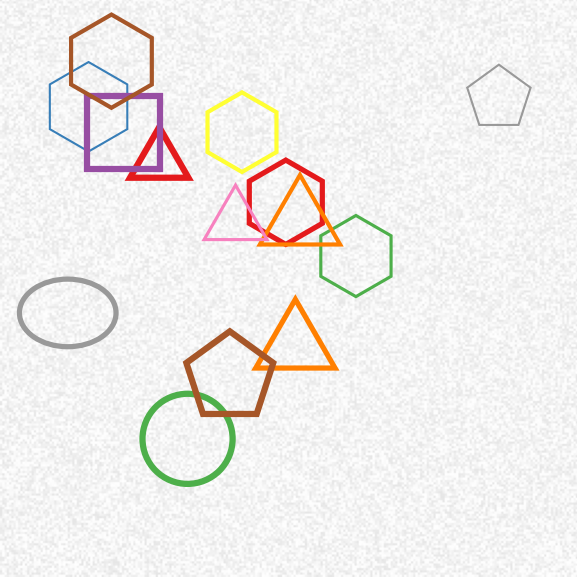[{"shape": "triangle", "thickness": 3, "radius": 0.29, "center": [0.276, 0.721]}, {"shape": "hexagon", "thickness": 2.5, "radius": 0.37, "center": [0.495, 0.649]}, {"shape": "hexagon", "thickness": 1, "radius": 0.39, "center": [0.153, 0.814]}, {"shape": "circle", "thickness": 3, "radius": 0.39, "center": [0.325, 0.239]}, {"shape": "hexagon", "thickness": 1.5, "radius": 0.35, "center": [0.616, 0.556]}, {"shape": "square", "thickness": 3, "radius": 0.32, "center": [0.214, 0.77]}, {"shape": "triangle", "thickness": 2.5, "radius": 0.4, "center": [0.511, 0.401]}, {"shape": "triangle", "thickness": 2, "radius": 0.4, "center": [0.519, 0.616]}, {"shape": "hexagon", "thickness": 2, "radius": 0.34, "center": [0.419, 0.77]}, {"shape": "pentagon", "thickness": 3, "radius": 0.4, "center": [0.398, 0.346]}, {"shape": "hexagon", "thickness": 2, "radius": 0.4, "center": [0.193, 0.893]}, {"shape": "triangle", "thickness": 1.5, "radius": 0.31, "center": [0.408, 0.616]}, {"shape": "oval", "thickness": 2.5, "radius": 0.42, "center": [0.117, 0.457]}, {"shape": "pentagon", "thickness": 1, "radius": 0.29, "center": [0.864, 0.829]}]